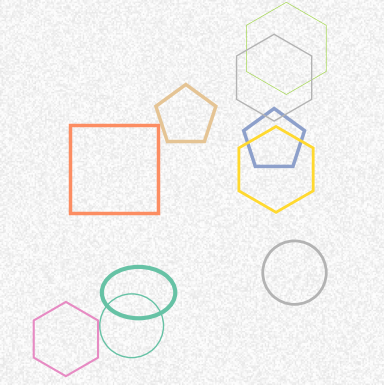[{"shape": "circle", "thickness": 1, "radius": 0.41, "center": [0.342, 0.154]}, {"shape": "oval", "thickness": 3, "radius": 0.48, "center": [0.36, 0.24]}, {"shape": "square", "thickness": 2.5, "radius": 0.57, "center": [0.296, 0.562]}, {"shape": "pentagon", "thickness": 2.5, "radius": 0.42, "center": [0.712, 0.635]}, {"shape": "hexagon", "thickness": 1.5, "radius": 0.48, "center": [0.171, 0.119]}, {"shape": "hexagon", "thickness": 0.5, "radius": 0.6, "center": [0.744, 0.874]}, {"shape": "hexagon", "thickness": 2, "radius": 0.56, "center": [0.717, 0.56]}, {"shape": "pentagon", "thickness": 2.5, "radius": 0.41, "center": [0.483, 0.699]}, {"shape": "circle", "thickness": 2, "radius": 0.41, "center": [0.765, 0.292]}, {"shape": "hexagon", "thickness": 1, "radius": 0.56, "center": [0.712, 0.798]}]